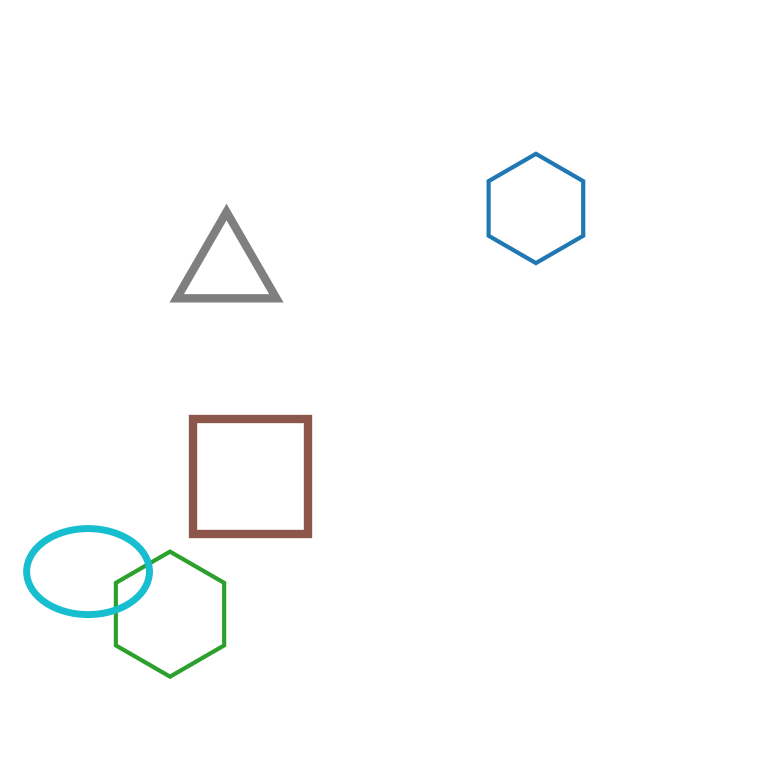[{"shape": "hexagon", "thickness": 1.5, "radius": 0.35, "center": [0.696, 0.729]}, {"shape": "hexagon", "thickness": 1.5, "radius": 0.41, "center": [0.221, 0.202]}, {"shape": "square", "thickness": 3, "radius": 0.37, "center": [0.325, 0.381]}, {"shape": "triangle", "thickness": 3, "radius": 0.37, "center": [0.294, 0.65]}, {"shape": "oval", "thickness": 2.5, "radius": 0.4, "center": [0.114, 0.258]}]